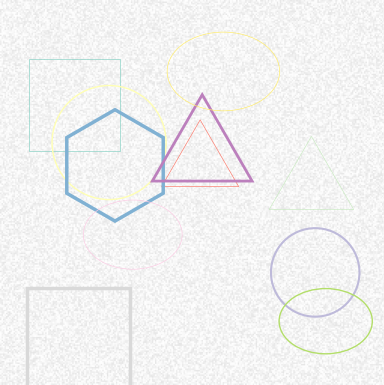[{"shape": "square", "thickness": 0.5, "radius": 0.59, "center": [0.194, 0.727]}, {"shape": "circle", "thickness": 1, "radius": 0.74, "center": [0.283, 0.63]}, {"shape": "circle", "thickness": 1.5, "radius": 0.57, "center": [0.819, 0.292]}, {"shape": "triangle", "thickness": 0.5, "radius": 0.58, "center": [0.52, 0.573]}, {"shape": "hexagon", "thickness": 2.5, "radius": 0.72, "center": [0.299, 0.57]}, {"shape": "oval", "thickness": 1, "radius": 0.61, "center": [0.846, 0.166]}, {"shape": "oval", "thickness": 0.5, "radius": 0.64, "center": [0.345, 0.391]}, {"shape": "square", "thickness": 2.5, "radius": 0.67, "center": [0.204, 0.119]}, {"shape": "triangle", "thickness": 2, "radius": 0.75, "center": [0.525, 0.604]}, {"shape": "triangle", "thickness": 0.5, "radius": 0.63, "center": [0.809, 0.519]}, {"shape": "oval", "thickness": 0.5, "radius": 0.73, "center": [0.58, 0.814]}]